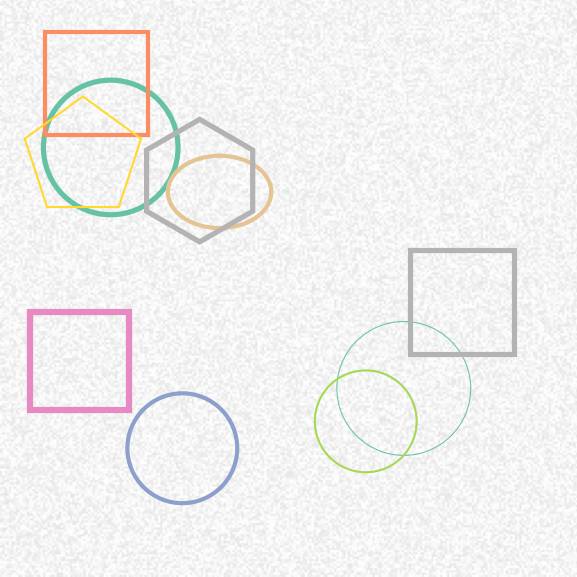[{"shape": "circle", "thickness": 2.5, "radius": 0.58, "center": [0.192, 0.744]}, {"shape": "circle", "thickness": 0.5, "radius": 0.58, "center": [0.699, 0.326]}, {"shape": "square", "thickness": 2, "radius": 0.45, "center": [0.167, 0.855]}, {"shape": "circle", "thickness": 2, "radius": 0.48, "center": [0.316, 0.223]}, {"shape": "square", "thickness": 3, "radius": 0.43, "center": [0.138, 0.374]}, {"shape": "circle", "thickness": 1, "radius": 0.44, "center": [0.633, 0.27]}, {"shape": "pentagon", "thickness": 1, "radius": 0.53, "center": [0.144, 0.726]}, {"shape": "oval", "thickness": 2, "radius": 0.45, "center": [0.38, 0.667]}, {"shape": "hexagon", "thickness": 2.5, "radius": 0.53, "center": [0.346, 0.686]}, {"shape": "square", "thickness": 2.5, "radius": 0.45, "center": [0.8, 0.476]}]